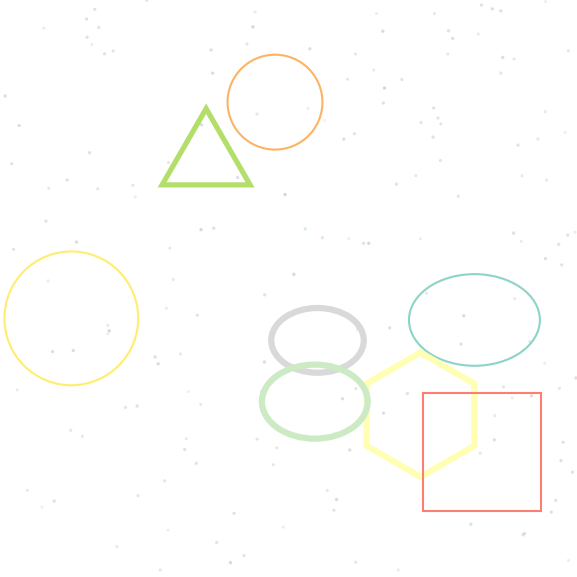[{"shape": "oval", "thickness": 1, "radius": 0.57, "center": [0.822, 0.445]}, {"shape": "hexagon", "thickness": 3, "radius": 0.54, "center": [0.728, 0.281]}, {"shape": "square", "thickness": 1, "radius": 0.51, "center": [0.834, 0.217]}, {"shape": "circle", "thickness": 1, "radius": 0.41, "center": [0.476, 0.822]}, {"shape": "triangle", "thickness": 2.5, "radius": 0.44, "center": [0.357, 0.723]}, {"shape": "oval", "thickness": 3, "radius": 0.4, "center": [0.55, 0.41]}, {"shape": "oval", "thickness": 3, "radius": 0.46, "center": [0.545, 0.304]}, {"shape": "circle", "thickness": 1, "radius": 0.58, "center": [0.124, 0.448]}]